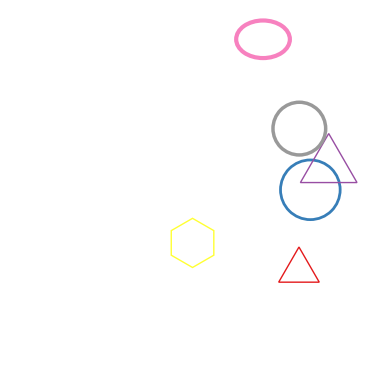[{"shape": "triangle", "thickness": 1, "radius": 0.3, "center": [0.777, 0.298]}, {"shape": "circle", "thickness": 2, "radius": 0.39, "center": [0.806, 0.507]}, {"shape": "triangle", "thickness": 1, "radius": 0.42, "center": [0.854, 0.568]}, {"shape": "hexagon", "thickness": 1, "radius": 0.32, "center": [0.5, 0.369]}, {"shape": "oval", "thickness": 3, "radius": 0.35, "center": [0.683, 0.898]}, {"shape": "circle", "thickness": 2.5, "radius": 0.34, "center": [0.777, 0.666]}]